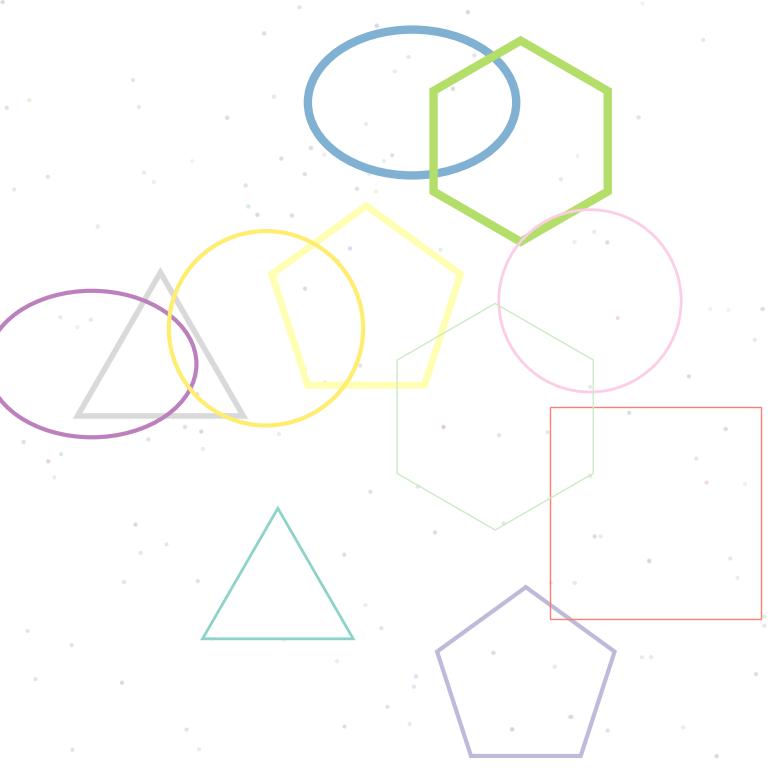[{"shape": "triangle", "thickness": 1, "radius": 0.57, "center": [0.361, 0.227]}, {"shape": "pentagon", "thickness": 2.5, "radius": 0.64, "center": [0.476, 0.604]}, {"shape": "pentagon", "thickness": 1.5, "radius": 0.61, "center": [0.683, 0.116]}, {"shape": "square", "thickness": 0.5, "radius": 0.69, "center": [0.851, 0.334]}, {"shape": "oval", "thickness": 3, "radius": 0.68, "center": [0.535, 0.867]}, {"shape": "hexagon", "thickness": 3, "radius": 0.65, "center": [0.676, 0.817]}, {"shape": "circle", "thickness": 1, "radius": 0.59, "center": [0.766, 0.609]}, {"shape": "triangle", "thickness": 2, "radius": 0.62, "center": [0.208, 0.522]}, {"shape": "oval", "thickness": 1.5, "radius": 0.68, "center": [0.119, 0.527]}, {"shape": "hexagon", "thickness": 0.5, "radius": 0.74, "center": [0.643, 0.459]}, {"shape": "circle", "thickness": 1.5, "radius": 0.63, "center": [0.345, 0.574]}]